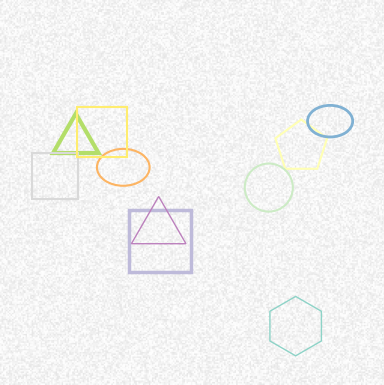[{"shape": "hexagon", "thickness": 1, "radius": 0.39, "center": [0.768, 0.153]}, {"shape": "pentagon", "thickness": 1.5, "radius": 0.35, "center": [0.782, 0.619]}, {"shape": "square", "thickness": 2.5, "radius": 0.4, "center": [0.416, 0.375]}, {"shape": "oval", "thickness": 2, "radius": 0.29, "center": [0.857, 0.685]}, {"shape": "oval", "thickness": 1.5, "radius": 0.34, "center": [0.32, 0.565]}, {"shape": "triangle", "thickness": 3, "radius": 0.34, "center": [0.197, 0.637]}, {"shape": "square", "thickness": 1.5, "radius": 0.3, "center": [0.144, 0.542]}, {"shape": "triangle", "thickness": 1, "radius": 0.41, "center": [0.412, 0.408]}, {"shape": "circle", "thickness": 1.5, "radius": 0.31, "center": [0.698, 0.513]}, {"shape": "square", "thickness": 1.5, "radius": 0.32, "center": [0.266, 0.658]}]